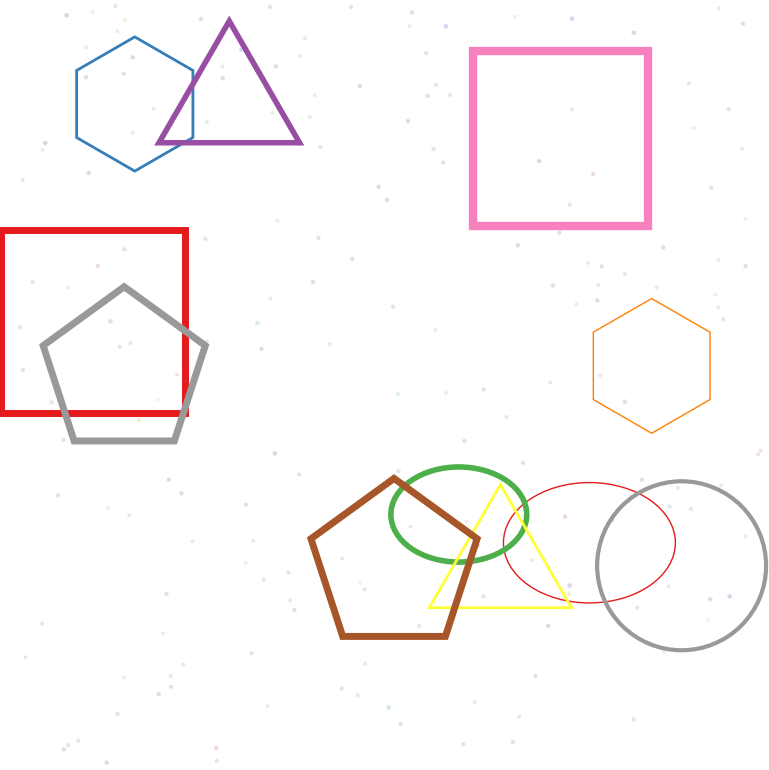[{"shape": "square", "thickness": 2.5, "radius": 0.6, "center": [0.121, 0.582]}, {"shape": "oval", "thickness": 0.5, "radius": 0.56, "center": [0.765, 0.295]}, {"shape": "hexagon", "thickness": 1, "radius": 0.44, "center": [0.175, 0.865]}, {"shape": "oval", "thickness": 2, "radius": 0.44, "center": [0.596, 0.332]}, {"shape": "triangle", "thickness": 2, "radius": 0.53, "center": [0.298, 0.867]}, {"shape": "hexagon", "thickness": 0.5, "radius": 0.44, "center": [0.846, 0.525]}, {"shape": "triangle", "thickness": 1, "radius": 0.53, "center": [0.65, 0.264]}, {"shape": "pentagon", "thickness": 2.5, "radius": 0.57, "center": [0.512, 0.265]}, {"shape": "square", "thickness": 3, "radius": 0.57, "center": [0.728, 0.82]}, {"shape": "circle", "thickness": 1.5, "radius": 0.55, "center": [0.885, 0.265]}, {"shape": "pentagon", "thickness": 2.5, "radius": 0.55, "center": [0.161, 0.517]}]